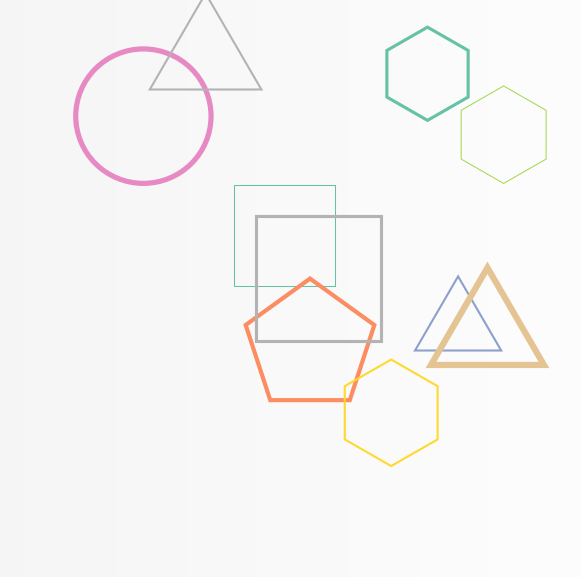[{"shape": "hexagon", "thickness": 1.5, "radius": 0.4, "center": [0.736, 0.871]}, {"shape": "square", "thickness": 0.5, "radius": 0.43, "center": [0.489, 0.591]}, {"shape": "pentagon", "thickness": 2, "radius": 0.58, "center": [0.533, 0.4]}, {"shape": "triangle", "thickness": 1, "radius": 0.43, "center": [0.788, 0.435]}, {"shape": "circle", "thickness": 2.5, "radius": 0.58, "center": [0.247, 0.798]}, {"shape": "hexagon", "thickness": 0.5, "radius": 0.42, "center": [0.866, 0.766]}, {"shape": "hexagon", "thickness": 1, "radius": 0.46, "center": [0.673, 0.284]}, {"shape": "triangle", "thickness": 3, "radius": 0.56, "center": [0.839, 0.423]}, {"shape": "square", "thickness": 1.5, "radius": 0.54, "center": [0.549, 0.517]}, {"shape": "triangle", "thickness": 1, "radius": 0.55, "center": [0.354, 0.9]}]